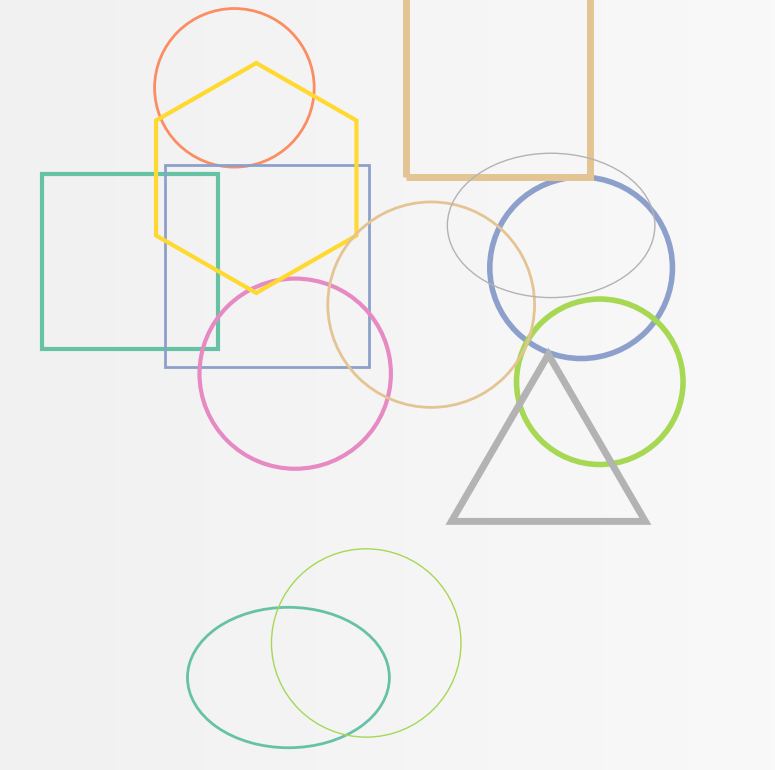[{"shape": "oval", "thickness": 1, "radius": 0.65, "center": [0.372, 0.12]}, {"shape": "square", "thickness": 1.5, "radius": 0.57, "center": [0.168, 0.66]}, {"shape": "circle", "thickness": 1, "radius": 0.51, "center": [0.302, 0.886]}, {"shape": "circle", "thickness": 2, "radius": 0.59, "center": [0.75, 0.652]}, {"shape": "square", "thickness": 1, "radius": 0.66, "center": [0.344, 0.655]}, {"shape": "circle", "thickness": 1.5, "radius": 0.62, "center": [0.381, 0.515]}, {"shape": "circle", "thickness": 0.5, "radius": 0.61, "center": [0.473, 0.165]}, {"shape": "circle", "thickness": 2, "radius": 0.54, "center": [0.774, 0.504]}, {"shape": "hexagon", "thickness": 1.5, "radius": 0.75, "center": [0.331, 0.769]}, {"shape": "square", "thickness": 2.5, "radius": 0.6, "center": [0.643, 0.89]}, {"shape": "circle", "thickness": 1, "radius": 0.67, "center": [0.556, 0.604]}, {"shape": "triangle", "thickness": 2.5, "radius": 0.72, "center": [0.708, 0.395]}, {"shape": "oval", "thickness": 0.5, "radius": 0.67, "center": [0.711, 0.707]}]